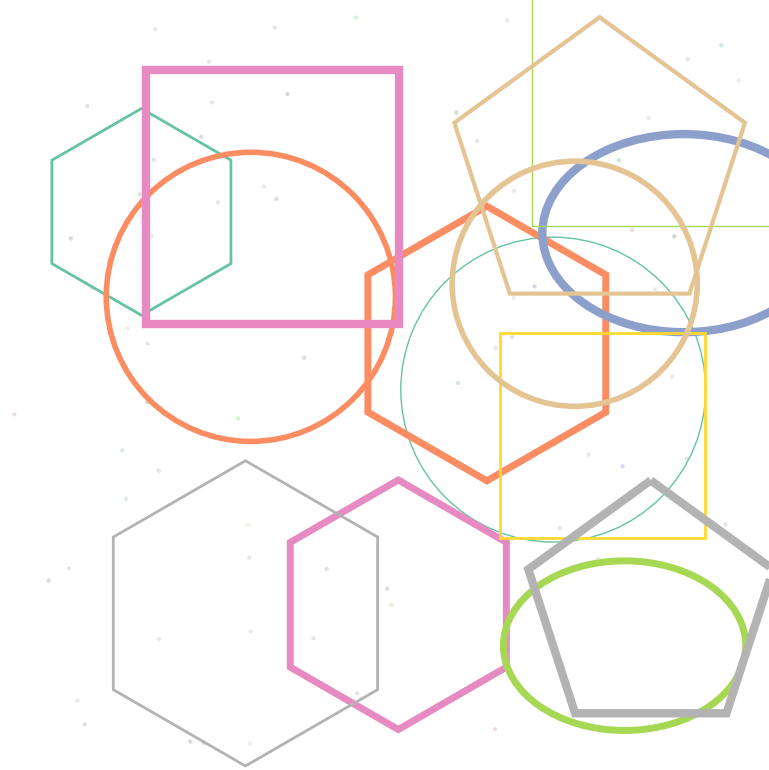[{"shape": "circle", "thickness": 0.5, "radius": 0.99, "center": [0.718, 0.494]}, {"shape": "hexagon", "thickness": 1, "radius": 0.67, "center": [0.184, 0.725]}, {"shape": "circle", "thickness": 2, "radius": 0.94, "center": [0.326, 0.615]}, {"shape": "hexagon", "thickness": 2.5, "radius": 0.89, "center": [0.632, 0.554]}, {"shape": "oval", "thickness": 3, "radius": 0.92, "center": [0.888, 0.697]}, {"shape": "square", "thickness": 3, "radius": 0.82, "center": [0.354, 0.744]}, {"shape": "hexagon", "thickness": 2.5, "radius": 0.81, "center": [0.517, 0.215]}, {"shape": "oval", "thickness": 2.5, "radius": 0.79, "center": [0.811, 0.161]}, {"shape": "square", "thickness": 0.5, "radius": 0.88, "center": [0.867, 0.884]}, {"shape": "square", "thickness": 1, "radius": 0.67, "center": [0.782, 0.434]}, {"shape": "pentagon", "thickness": 1.5, "radius": 0.99, "center": [0.779, 0.779]}, {"shape": "circle", "thickness": 2, "radius": 0.8, "center": [0.746, 0.631]}, {"shape": "pentagon", "thickness": 3, "radius": 0.84, "center": [0.845, 0.209]}, {"shape": "hexagon", "thickness": 1, "radius": 0.99, "center": [0.319, 0.203]}]